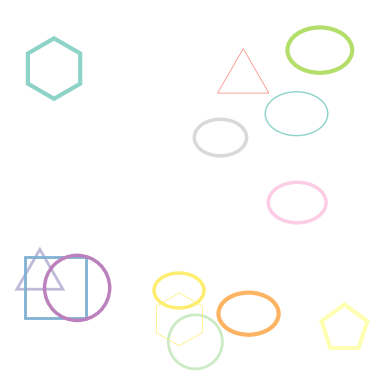[{"shape": "hexagon", "thickness": 3, "radius": 0.39, "center": [0.14, 0.822]}, {"shape": "oval", "thickness": 1, "radius": 0.41, "center": [0.77, 0.705]}, {"shape": "pentagon", "thickness": 3, "radius": 0.31, "center": [0.895, 0.147]}, {"shape": "triangle", "thickness": 2, "radius": 0.34, "center": [0.104, 0.283]}, {"shape": "triangle", "thickness": 0.5, "radius": 0.39, "center": [0.632, 0.797]}, {"shape": "square", "thickness": 2, "radius": 0.4, "center": [0.144, 0.253]}, {"shape": "oval", "thickness": 3, "radius": 0.39, "center": [0.646, 0.185]}, {"shape": "oval", "thickness": 3, "radius": 0.42, "center": [0.831, 0.87]}, {"shape": "oval", "thickness": 2.5, "radius": 0.38, "center": [0.772, 0.474]}, {"shape": "oval", "thickness": 2.5, "radius": 0.34, "center": [0.573, 0.643]}, {"shape": "circle", "thickness": 2.5, "radius": 0.42, "center": [0.2, 0.252]}, {"shape": "circle", "thickness": 2, "radius": 0.35, "center": [0.507, 0.112]}, {"shape": "oval", "thickness": 2.5, "radius": 0.32, "center": [0.465, 0.246]}, {"shape": "hexagon", "thickness": 0.5, "radius": 0.34, "center": [0.466, 0.171]}]